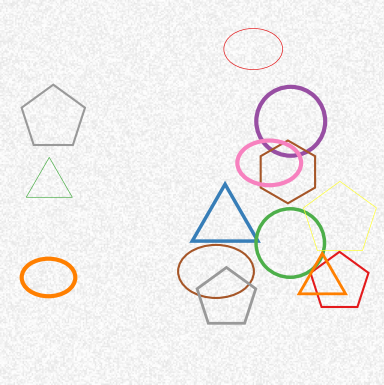[{"shape": "pentagon", "thickness": 1.5, "radius": 0.4, "center": [0.882, 0.267]}, {"shape": "oval", "thickness": 0.5, "radius": 0.38, "center": [0.658, 0.873]}, {"shape": "triangle", "thickness": 2.5, "radius": 0.49, "center": [0.585, 0.423]}, {"shape": "triangle", "thickness": 0.5, "radius": 0.35, "center": [0.128, 0.522]}, {"shape": "circle", "thickness": 2.5, "radius": 0.44, "center": [0.754, 0.369]}, {"shape": "circle", "thickness": 3, "radius": 0.45, "center": [0.755, 0.685]}, {"shape": "triangle", "thickness": 2, "radius": 0.35, "center": [0.837, 0.272]}, {"shape": "oval", "thickness": 3, "radius": 0.35, "center": [0.126, 0.279]}, {"shape": "pentagon", "thickness": 0.5, "radius": 0.5, "center": [0.883, 0.429]}, {"shape": "hexagon", "thickness": 1.5, "radius": 0.41, "center": [0.748, 0.554]}, {"shape": "oval", "thickness": 1.5, "radius": 0.49, "center": [0.561, 0.295]}, {"shape": "oval", "thickness": 3, "radius": 0.41, "center": [0.699, 0.577]}, {"shape": "pentagon", "thickness": 2, "radius": 0.4, "center": [0.588, 0.225]}, {"shape": "pentagon", "thickness": 1.5, "radius": 0.43, "center": [0.138, 0.693]}]